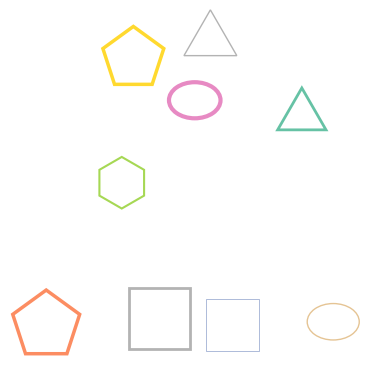[{"shape": "triangle", "thickness": 2, "radius": 0.36, "center": [0.784, 0.699]}, {"shape": "pentagon", "thickness": 2.5, "radius": 0.46, "center": [0.12, 0.155]}, {"shape": "square", "thickness": 0.5, "radius": 0.34, "center": [0.603, 0.156]}, {"shape": "oval", "thickness": 3, "radius": 0.33, "center": [0.506, 0.74]}, {"shape": "hexagon", "thickness": 1.5, "radius": 0.33, "center": [0.316, 0.525]}, {"shape": "pentagon", "thickness": 2.5, "radius": 0.42, "center": [0.346, 0.848]}, {"shape": "oval", "thickness": 1, "radius": 0.34, "center": [0.866, 0.164]}, {"shape": "square", "thickness": 2, "radius": 0.39, "center": [0.414, 0.173]}, {"shape": "triangle", "thickness": 1, "radius": 0.4, "center": [0.546, 0.895]}]